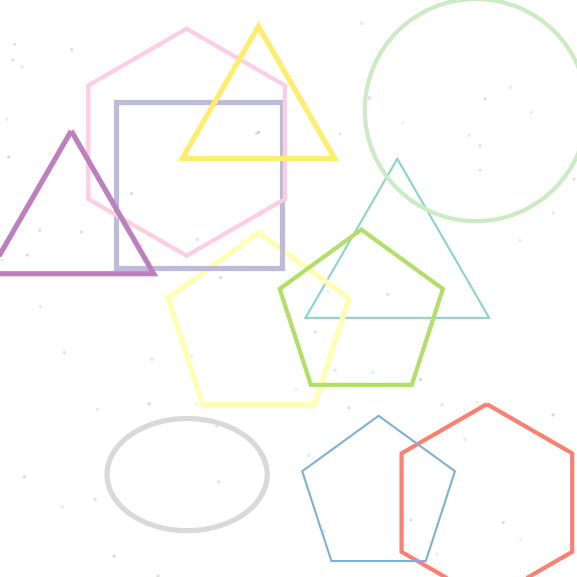[{"shape": "triangle", "thickness": 1, "radius": 0.92, "center": [0.688, 0.541]}, {"shape": "pentagon", "thickness": 2.5, "radius": 0.82, "center": [0.448, 0.432]}, {"shape": "square", "thickness": 2.5, "radius": 0.72, "center": [0.344, 0.679]}, {"shape": "hexagon", "thickness": 2, "radius": 0.85, "center": [0.843, 0.129]}, {"shape": "pentagon", "thickness": 1, "radius": 0.7, "center": [0.656, 0.14]}, {"shape": "pentagon", "thickness": 2, "radius": 0.74, "center": [0.626, 0.453]}, {"shape": "hexagon", "thickness": 2, "radius": 0.98, "center": [0.323, 0.753]}, {"shape": "oval", "thickness": 2.5, "radius": 0.69, "center": [0.324, 0.177]}, {"shape": "triangle", "thickness": 2.5, "radius": 0.82, "center": [0.123, 0.608]}, {"shape": "circle", "thickness": 2, "radius": 0.96, "center": [0.824, 0.809]}, {"shape": "triangle", "thickness": 2.5, "radius": 0.76, "center": [0.448, 0.801]}]